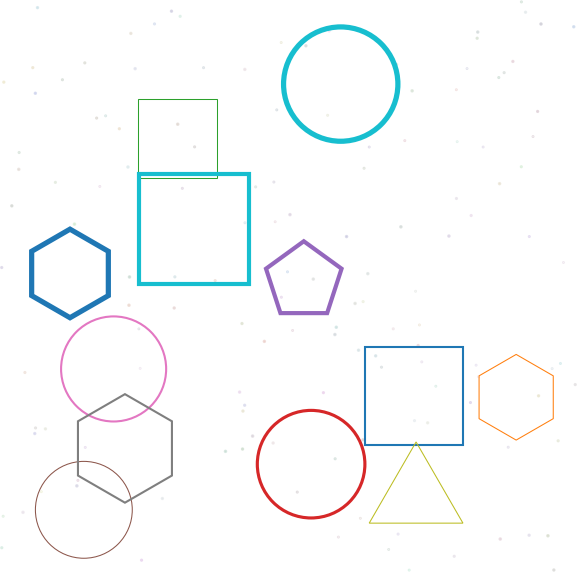[{"shape": "hexagon", "thickness": 2.5, "radius": 0.38, "center": [0.121, 0.526]}, {"shape": "square", "thickness": 1, "radius": 0.42, "center": [0.717, 0.313]}, {"shape": "hexagon", "thickness": 0.5, "radius": 0.37, "center": [0.894, 0.311]}, {"shape": "square", "thickness": 0.5, "radius": 0.34, "center": [0.307, 0.76]}, {"shape": "circle", "thickness": 1.5, "radius": 0.47, "center": [0.539, 0.195]}, {"shape": "pentagon", "thickness": 2, "radius": 0.34, "center": [0.526, 0.513]}, {"shape": "circle", "thickness": 0.5, "radius": 0.42, "center": [0.145, 0.116]}, {"shape": "circle", "thickness": 1, "radius": 0.45, "center": [0.197, 0.36]}, {"shape": "hexagon", "thickness": 1, "radius": 0.47, "center": [0.216, 0.223]}, {"shape": "triangle", "thickness": 0.5, "radius": 0.47, "center": [0.72, 0.14]}, {"shape": "circle", "thickness": 2.5, "radius": 0.49, "center": [0.59, 0.854]}, {"shape": "square", "thickness": 2, "radius": 0.48, "center": [0.336, 0.603]}]